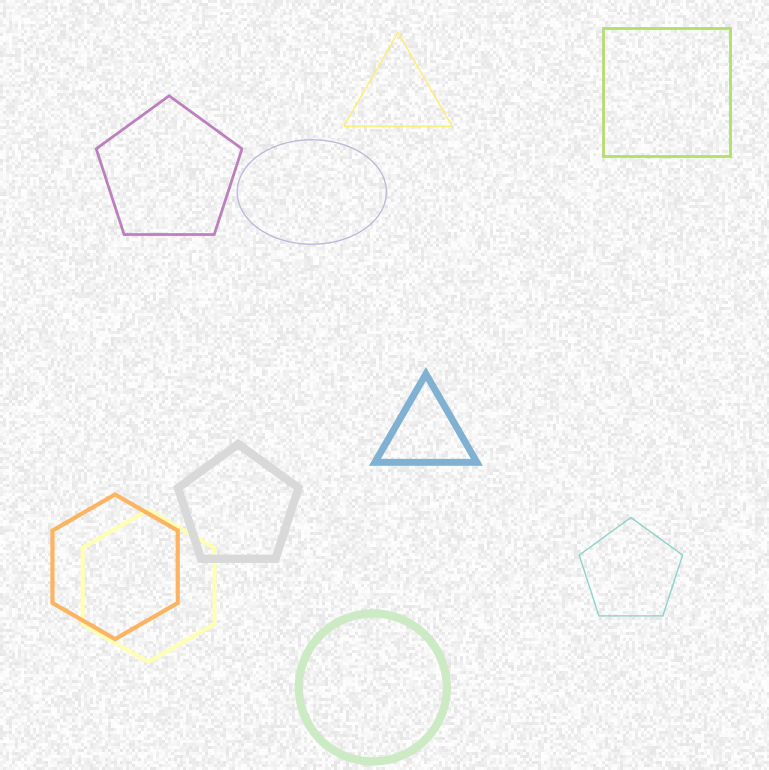[{"shape": "pentagon", "thickness": 0.5, "radius": 0.35, "center": [0.819, 0.257]}, {"shape": "hexagon", "thickness": 1.5, "radius": 0.49, "center": [0.193, 0.239]}, {"shape": "oval", "thickness": 0.5, "radius": 0.48, "center": [0.405, 0.751]}, {"shape": "triangle", "thickness": 2.5, "radius": 0.38, "center": [0.553, 0.438]}, {"shape": "hexagon", "thickness": 1.5, "radius": 0.47, "center": [0.149, 0.264]}, {"shape": "square", "thickness": 1, "radius": 0.41, "center": [0.866, 0.88]}, {"shape": "pentagon", "thickness": 3, "radius": 0.41, "center": [0.309, 0.341]}, {"shape": "pentagon", "thickness": 1, "radius": 0.5, "center": [0.22, 0.776]}, {"shape": "circle", "thickness": 3, "radius": 0.48, "center": [0.484, 0.107]}, {"shape": "triangle", "thickness": 0.5, "radius": 0.41, "center": [0.517, 0.877]}]